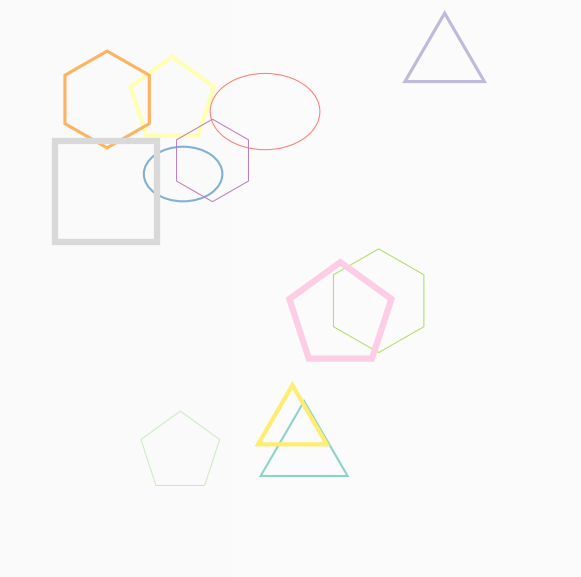[{"shape": "triangle", "thickness": 1, "radius": 0.43, "center": [0.523, 0.218]}, {"shape": "pentagon", "thickness": 2, "radius": 0.38, "center": [0.296, 0.825]}, {"shape": "triangle", "thickness": 1.5, "radius": 0.39, "center": [0.765, 0.897]}, {"shape": "oval", "thickness": 0.5, "radius": 0.47, "center": [0.456, 0.806]}, {"shape": "oval", "thickness": 1, "radius": 0.34, "center": [0.315, 0.698]}, {"shape": "hexagon", "thickness": 1.5, "radius": 0.42, "center": [0.184, 0.827]}, {"shape": "hexagon", "thickness": 0.5, "radius": 0.45, "center": [0.651, 0.478]}, {"shape": "pentagon", "thickness": 3, "radius": 0.46, "center": [0.586, 0.453]}, {"shape": "square", "thickness": 3, "radius": 0.44, "center": [0.182, 0.667]}, {"shape": "hexagon", "thickness": 0.5, "radius": 0.36, "center": [0.366, 0.721]}, {"shape": "pentagon", "thickness": 0.5, "radius": 0.36, "center": [0.31, 0.216]}, {"shape": "triangle", "thickness": 2, "radius": 0.34, "center": [0.503, 0.264]}]